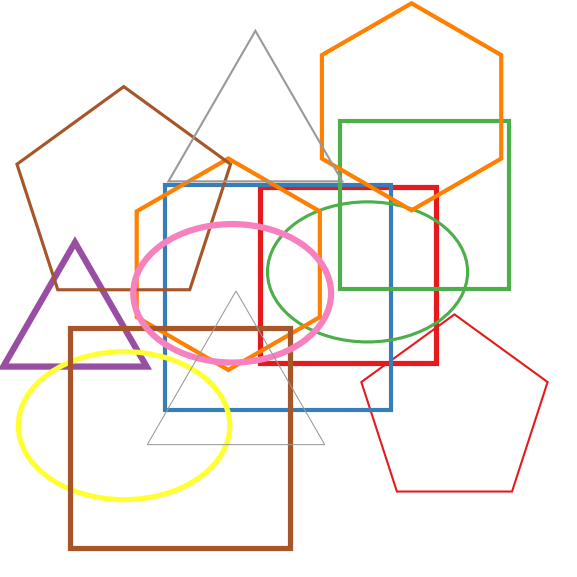[{"shape": "pentagon", "thickness": 1, "radius": 0.85, "center": [0.787, 0.285]}, {"shape": "square", "thickness": 2.5, "radius": 0.76, "center": [0.603, 0.522]}, {"shape": "square", "thickness": 2, "radius": 0.98, "center": [0.481, 0.484]}, {"shape": "square", "thickness": 2, "radius": 0.73, "center": [0.735, 0.644]}, {"shape": "oval", "thickness": 1.5, "radius": 0.87, "center": [0.636, 0.528]}, {"shape": "triangle", "thickness": 3, "radius": 0.72, "center": [0.13, 0.436]}, {"shape": "hexagon", "thickness": 2, "radius": 0.9, "center": [0.713, 0.814]}, {"shape": "hexagon", "thickness": 2, "radius": 0.92, "center": [0.395, 0.542]}, {"shape": "oval", "thickness": 2.5, "radius": 0.92, "center": [0.215, 0.262]}, {"shape": "pentagon", "thickness": 1.5, "radius": 0.97, "center": [0.214, 0.655]}, {"shape": "square", "thickness": 2.5, "radius": 0.95, "center": [0.312, 0.241]}, {"shape": "oval", "thickness": 3, "radius": 0.86, "center": [0.402, 0.491]}, {"shape": "triangle", "thickness": 0.5, "radius": 0.89, "center": [0.409, 0.318]}, {"shape": "triangle", "thickness": 1, "radius": 0.87, "center": [0.442, 0.772]}]